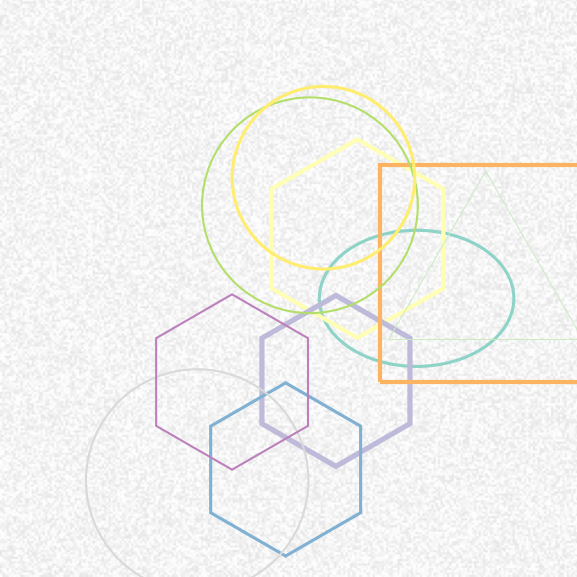[{"shape": "oval", "thickness": 1.5, "radius": 0.84, "center": [0.721, 0.483]}, {"shape": "hexagon", "thickness": 2, "radius": 0.86, "center": [0.619, 0.586]}, {"shape": "hexagon", "thickness": 2.5, "radius": 0.74, "center": [0.582, 0.34]}, {"shape": "hexagon", "thickness": 1.5, "radius": 0.75, "center": [0.495, 0.186]}, {"shape": "square", "thickness": 2, "radius": 0.94, "center": [0.845, 0.526]}, {"shape": "circle", "thickness": 1, "radius": 0.93, "center": [0.537, 0.644]}, {"shape": "circle", "thickness": 1, "radius": 0.96, "center": [0.341, 0.167]}, {"shape": "hexagon", "thickness": 1, "radius": 0.76, "center": [0.402, 0.338]}, {"shape": "triangle", "thickness": 0.5, "radius": 0.97, "center": [0.841, 0.508]}, {"shape": "circle", "thickness": 1.5, "radius": 0.79, "center": [0.56, 0.691]}]